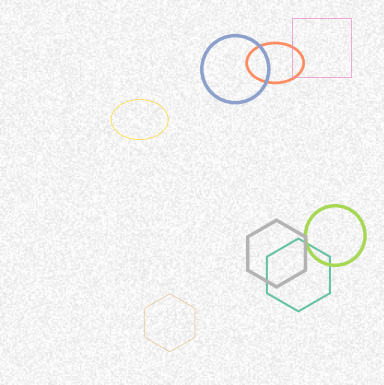[{"shape": "hexagon", "thickness": 1.5, "radius": 0.47, "center": [0.775, 0.286]}, {"shape": "oval", "thickness": 2, "radius": 0.37, "center": [0.715, 0.837]}, {"shape": "circle", "thickness": 2.5, "radius": 0.44, "center": [0.611, 0.82]}, {"shape": "square", "thickness": 0.5, "radius": 0.38, "center": [0.835, 0.877]}, {"shape": "circle", "thickness": 2.5, "radius": 0.39, "center": [0.871, 0.388]}, {"shape": "oval", "thickness": 0.5, "radius": 0.37, "center": [0.363, 0.689]}, {"shape": "hexagon", "thickness": 0.5, "radius": 0.38, "center": [0.441, 0.162]}, {"shape": "hexagon", "thickness": 2.5, "radius": 0.43, "center": [0.718, 0.341]}]